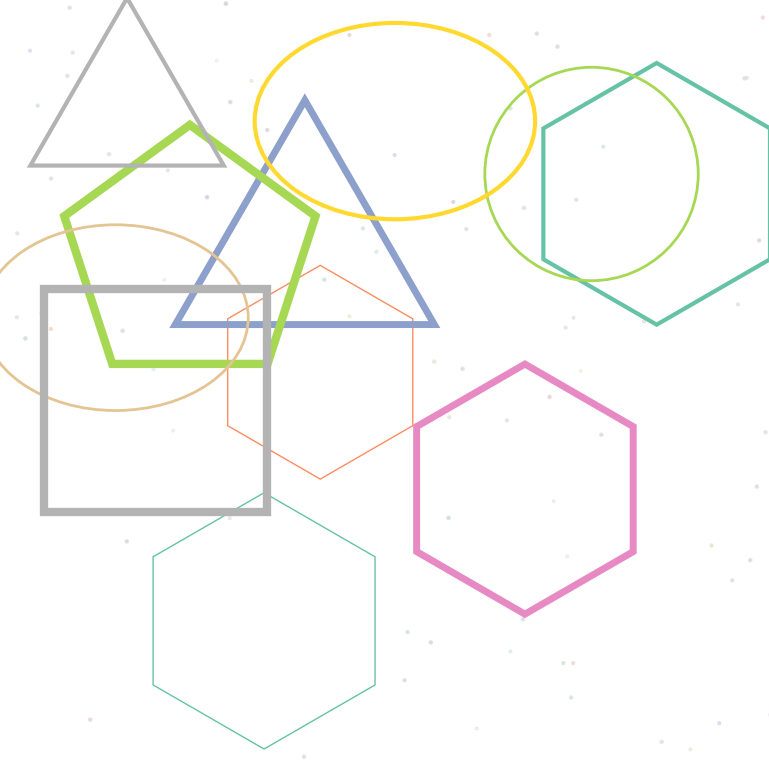[{"shape": "hexagon", "thickness": 0.5, "radius": 0.83, "center": [0.343, 0.194]}, {"shape": "hexagon", "thickness": 1.5, "radius": 0.85, "center": [0.853, 0.748]}, {"shape": "hexagon", "thickness": 0.5, "radius": 0.69, "center": [0.416, 0.517]}, {"shape": "triangle", "thickness": 2.5, "radius": 0.97, "center": [0.396, 0.676]}, {"shape": "hexagon", "thickness": 2.5, "radius": 0.81, "center": [0.682, 0.365]}, {"shape": "circle", "thickness": 1, "radius": 0.69, "center": [0.768, 0.774]}, {"shape": "pentagon", "thickness": 3, "radius": 0.86, "center": [0.247, 0.666]}, {"shape": "oval", "thickness": 1.5, "radius": 0.91, "center": [0.513, 0.843]}, {"shape": "oval", "thickness": 1, "radius": 0.86, "center": [0.15, 0.587]}, {"shape": "square", "thickness": 3, "radius": 0.72, "center": [0.202, 0.479]}, {"shape": "triangle", "thickness": 1.5, "radius": 0.73, "center": [0.165, 0.858]}]